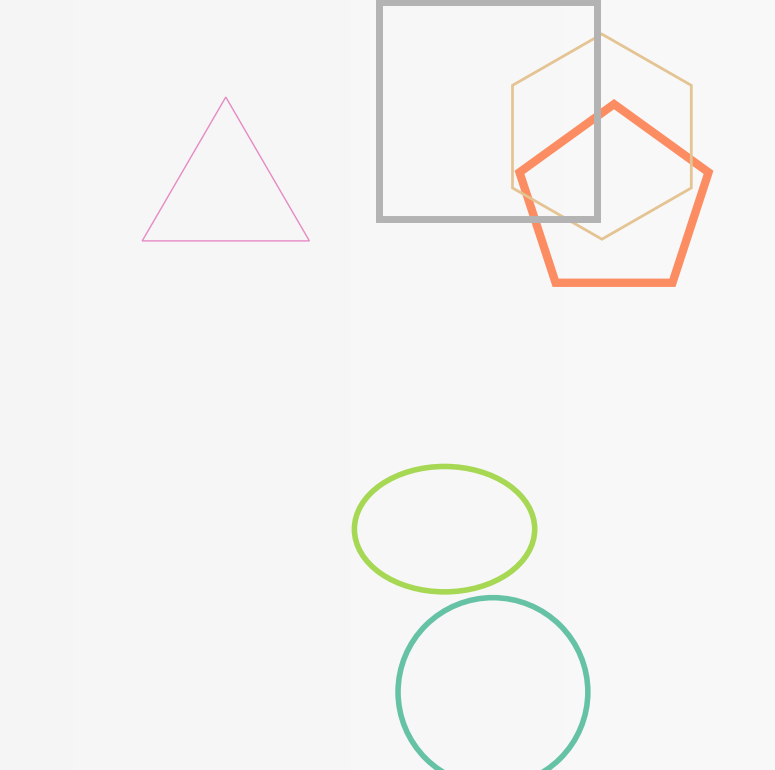[{"shape": "circle", "thickness": 2, "radius": 0.61, "center": [0.636, 0.101]}, {"shape": "pentagon", "thickness": 3, "radius": 0.64, "center": [0.792, 0.737]}, {"shape": "triangle", "thickness": 0.5, "radius": 0.62, "center": [0.291, 0.749]}, {"shape": "oval", "thickness": 2, "radius": 0.58, "center": [0.574, 0.313]}, {"shape": "hexagon", "thickness": 1, "radius": 0.67, "center": [0.777, 0.823]}, {"shape": "square", "thickness": 2.5, "radius": 0.7, "center": [0.63, 0.857]}]